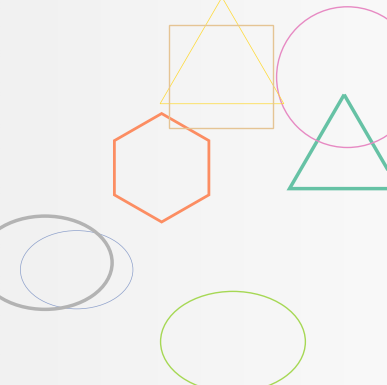[{"shape": "triangle", "thickness": 2.5, "radius": 0.81, "center": [0.888, 0.591]}, {"shape": "hexagon", "thickness": 2, "radius": 0.7, "center": [0.417, 0.564]}, {"shape": "oval", "thickness": 0.5, "radius": 0.73, "center": [0.198, 0.299]}, {"shape": "circle", "thickness": 1, "radius": 0.91, "center": [0.897, 0.8]}, {"shape": "oval", "thickness": 1, "radius": 0.93, "center": [0.601, 0.112]}, {"shape": "triangle", "thickness": 0.5, "radius": 0.92, "center": [0.573, 0.823]}, {"shape": "square", "thickness": 1, "radius": 0.67, "center": [0.57, 0.802]}, {"shape": "oval", "thickness": 2.5, "radius": 0.87, "center": [0.116, 0.318]}]